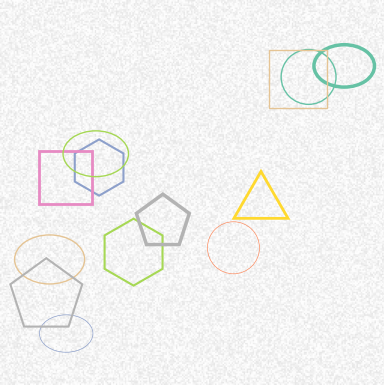[{"shape": "oval", "thickness": 2.5, "radius": 0.39, "center": [0.894, 0.829]}, {"shape": "circle", "thickness": 1, "radius": 0.36, "center": [0.802, 0.8]}, {"shape": "circle", "thickness": 0.5, "radius": 0.34, "center": [0.606, 0.356]}, {"shape": "oval", "thickness": 0.5, "radius": 0.35, "center": [0.172, 0.134]}, {"shape": "hexagon", "thickness": 1.5, "radius": 0.37, "center": [0.257, 0.565]}, {"shape": "square", "thickness": 2, "radius": 0.34, "center": [0.171, 0.539]}, {"shape": "oval", "thickness": 1, "radius": 0.43, "center": [0.249, 0.601]}, {"shape": "hexagon", "thickness": 1.5, "radius": 0.43, "center": [0.347, 0.345]}, {"shape": "triangle", "thickness": 2, "radius": 0.41, "center": [0.678, 0.473]}, {"shape": "oval", "thickness": 1, "radius": 0.45, "center": [0.129, 0.326]}, {"shape": "square", "thickness": 1, "radius": 0.38, "center": [0.774, 0.795]}, {"shape": "pentagon", "thickness": 2.5, "radius": 0.36, "center": [0.423, 0.423]}, {"shape": "pentagon", "thickness": 1.5, "radius": 0.49, "center": [0.12, 0.231]}]